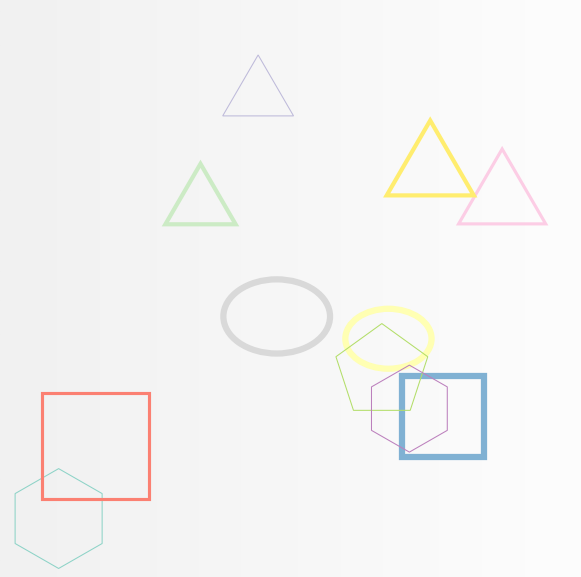[{"shape": "hexagon", "thickness": 0.5, "radius": 0.43, "center": [0.101, 0.101]}, {"shape": "oval", "thickness": 3, "radius": 0.37, "center": [0.668, 0.413]}, {"shape": "triangle", "thickness": 0.5, "radius": 0.35, "center": [0.444, 0.834]}, {"shape": "square", "thickness": 1.5, "radius": 0.46, "center": [0.165, 0.227]}, {"shape": "square", "thickness": 3, "radius": 0.35, "center": [0.762, 0.279]}, {"shape": "pentagon", "thickness": 0.5, "radius": 0.42, "center": [0.657, 0.356]}, {"shape": "triangle", "thickness": 1.5, "radius": 0.43, "center": [0.864, 0.655]}, {"shape": "oval", "thickness": 3, "radius": 0.46, "center": [0.476, 0.451]}, {"shape": "hexagon", "thickness": 0.5, "radius": 0.38, "center": [0.704, 0.292]}, {"shape": "triangle", "thickness": 2, "radius": 0.35, "center": [0.345, 0.646]}, {"shape": "triangle", "thickness": 2, "radius": 0.43, "center": [0.74, 0.704]}]